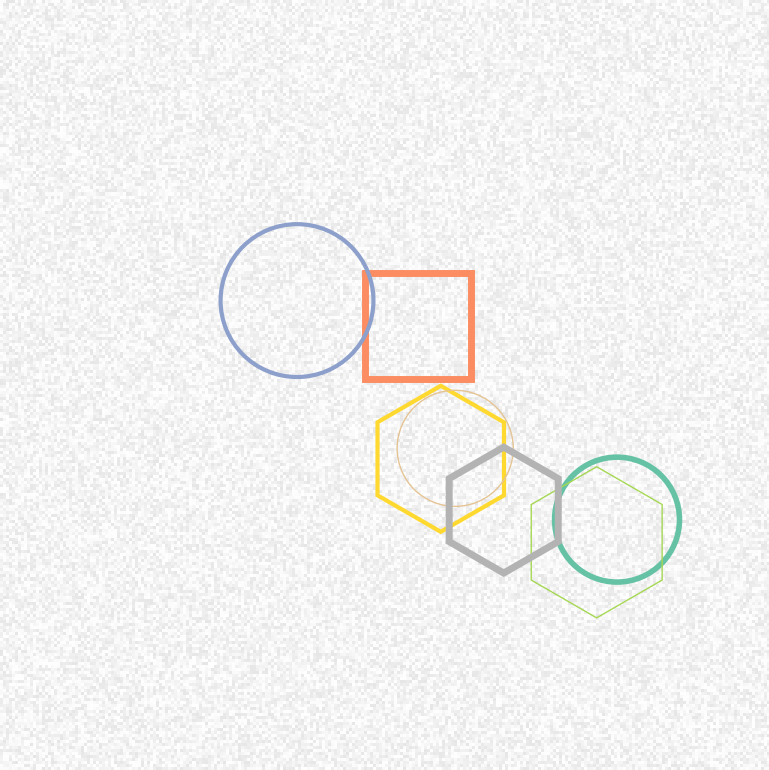[{"shape": "circle", "thickness": 2, "radius": 0.41, "center": [0.801, 0.325]}, {"shape": "square", "thickness": 2.5, "radius": 0.34, "center": [0.543, 0.576]}, {"shape": "circle", "thickness": 1.5, "radius": 0.5, "center": [0.386, 0.61]}, {"shape": "hexagon", "thickness": 0.5, "radius": 0.49, "center": [0.775, 0.296]}, {"shape": "hexagon", "thickness": 1.5, "radius": 0.47, "center": [0.572, 0.404]}, {"shape": "circle", "thickness": 0.5, "radius": 0.38, "center": [0.591, 0.418]}, {"shape": "hexagon", "thickness": 2.5, "radius": 0.41, "center": [0.654, 0.338]}]